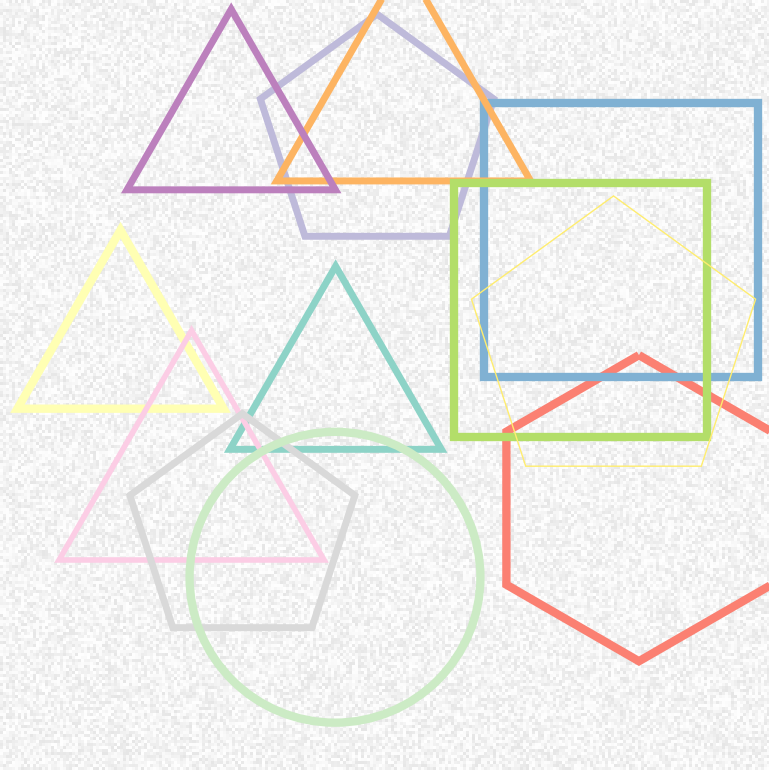[{"shape": "triangle", "thickness": 2.5, "radius": 0.79, "center": [0.436, 0.496]}, {"shape": "triangle", "thickness": 3, "radius": 0.77, "center": [0.156, 0.547]}, {"shape": "pentagon", "thickness": 2.5, "radius": 0.8, "center": [0.49, 0.822]}, {"shape": "hexagon", "thickness": 3, "radius": 0.99, "center": [0.83, 0.34]}, {"shape": "square", "thickness": 3, "radius": 0.89, "center": [0.807, 0.688]}, {"shape": "triangle", "thickness": 2.5, "radius": 0.95, "center": [0.524, 0.86]}, {"shape": "square", "thickness": 3, "radius": 0.82, "center": [0.753, 0.597]}, {"shape": "triangle", "thickness": 2, "radius": 0.99, "center": [0.249, 0.372]}, {"shape": "pentagon", "thickness": 2.5, "radius": 0.77, "center": [0.315, 0.309]}, {"shape": "triangle", "thickness": 2.5, "radius": 0.78, "center": [0.3, 0.832]}, {"shape": "circle", "thickness": 3, "radius": 0.94, "center": [0.435, 0.25]}, {"shape": "pentagon", "thickness": 0.5, "radius": 0.97, "center": [0.797, 0.552]}]